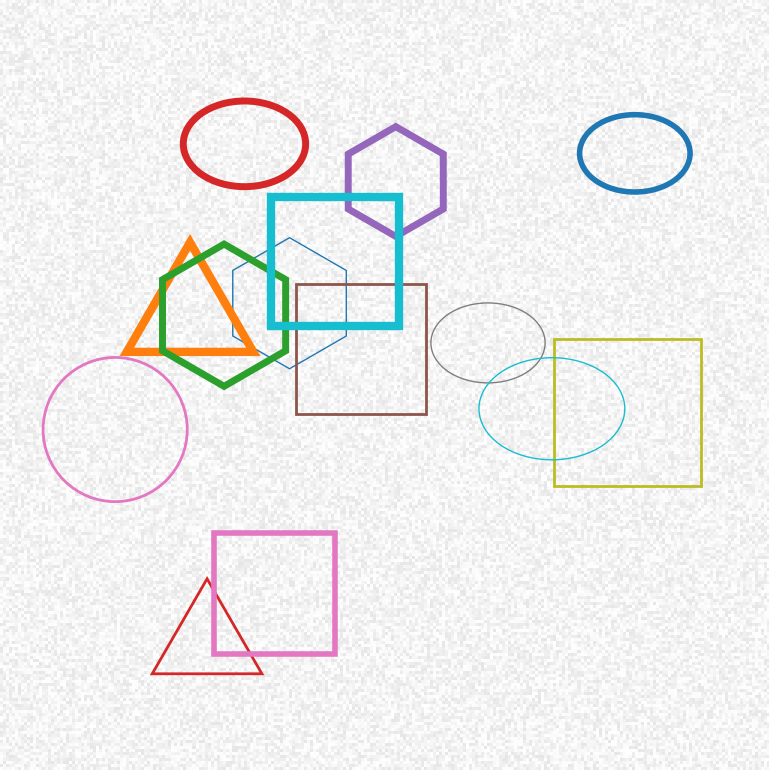[{"shape": "hexagon", "thickness": 0.5, "radius": 0.43, "center": [0.376, 0.606]}, {"shape": "oval", "thickness": 2, "radius": 0.36, "center": [0.824, 0.801]}, {"shape": "triangle", "thickness": 3, "radius": 0.47, "center": [0.247, 0.59]}, {"shape": "hexagon", "thickness": 2.5, "radius": 0.46, "center": [0.291, 0.591]}, {"shape": "oval", "thickness": 2.5, "radius": 0.4, "center": [0.317, 0.813]}, {"shape": "triangle", "thickness": 1, "radius": 0.41, "center": [0.269, 0.166]}, {"shape": "hexagon", "thickness": 2.5, "radius": 0.36, "center": [0.514, 0.764]}, {"shape": "square", "thickness": 1, "radius": 0.42, "center": [0.469, 0.547]}, {"shape": "circle", "thickness": 1, "radius": 0.47, "center": [0.15, 0.442]}, {"shape": "square", "thickness": 2, "radius": 0.39, "center": [0.356, 0.229]}, {"shape": "oval", "thickness": 0.5, "radius": 0.37, "center": [0.634, 0.555]}, {"shape": "square", "thickness": 1, "radius": 0.48, "center": [0.815, 0.464]}, {"shape": "oval", "thickness": 0.5, "radius": 0.47, "center": [0.717, 0.469]}, {"shape": "square", "thickness": 3, "radius": 0.42, "center": [0.435, 0.66]}]